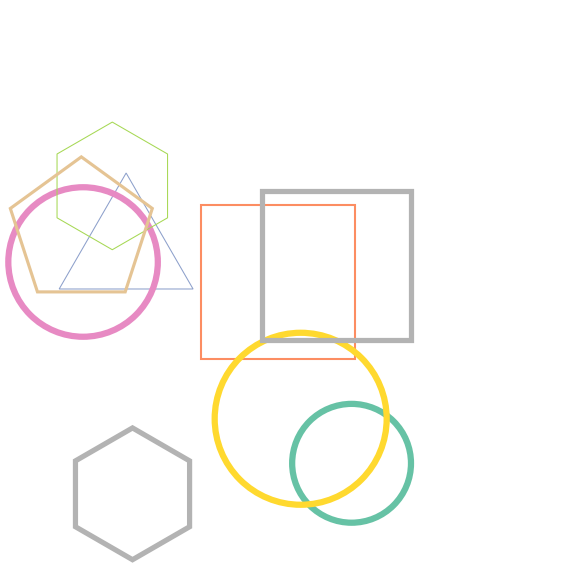[{"shape": "circle", "thickness": 3, "radius": 0.51, "center": [0.609, 0.197]}, {"shape": "square", "thickness": 1, "radius": 0.67, "center": [0.481, 0.511]}, {"shape": "triangle", "thickness": 0.5, "radius": 0.67, "center": [0.218, 0.566]}, {"shape": "circle", "thickness": 3, "radius": 0.65, "center": [0.144, 0.545]}, {"shape": "hexagon", "thickness": 0.5, "radius": 0.55, "center": [0.194, 0.677]}, {"shape": "circle", "thickness": 3, "radius": 0.74, "center": [0.521, 0.274]}, {"shape": "pentagon", "thickness": 1.5, "radius": 0.65, "center": [0.141, 0.598]}, {"shape": "square", "thickness": 2.5, "radius": 0.64, "center": [0.583, 0.539]}, {"shape": "hexagon", "thickness": 2.5, "radius": 0.57, "center": [0.229, 0.144]}]